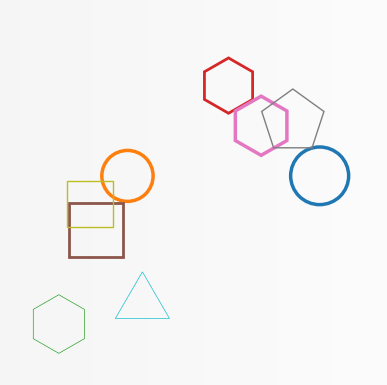[{"shape": "circle", "thickness": 2.5, "radius": 0.37, "center": [0.825, 0.543]}, {"shape": "circle", "thickness": 2.5, "radius": 0.33, "center": [0.329, 0.543]}, {"shape": "hexagon", "thickness": 0.5, "radius": 0.38, "center": [0.152, 0.158]}, {"shape": "hexagon", "thickness": 2, "radius": 0.36, "center": [0.59, 0.778]}, {"shape": "square", "thickness": 2, "radius": 0.35, "center": [0.248, 0.402]}, {"shape": "hexagon", "thickness": 2.5, "radius": 0.38, "center": [0.674, 0.673]}, {"shape": "pentagon", "thickness": 1, "radius": 0.42, "center": [0.756, 0.684]}, {"shape": "square", "thickness": 1, "radius": 0.3, "center": [0.232, 0.469]}, {"shape": "triangle", "thickness": 0.5, "radius": 0.4, "center": [0.368, 0.213]}]